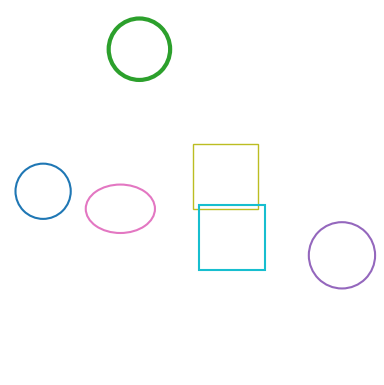[{"shape": "circle", "thickness": 1.5, "radius": 0.36, "center": [0.112, 0.503]}, {"shape": "circle", "thickness": 3, "radius": 0.4, "center": [0.362, 0.872]}, {"shape": "circle", "thickness": 1.5, "radius": 0.43, "center": [0.888, 0.337]}, {"shape": "oval", "thickness": 1.5, "radius": 0.45, "center": [0.313, 0.458]}, {"shape": "square", "thickness": 1, "radius": 0.42, "center": [0.585, 0.543]}, {"shape": "square", "thickness": 1.5, "radius": 0.42, "center": [0.603, 0.383]}]